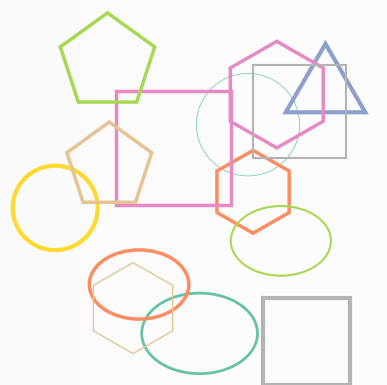[{"shape": "circle", "thickness": 0.5, "radius": 0.67, "center": [0.64, 0.676]}, {"shape": "oval", "thickness": 2, "radius": 0.75, "center": [0.515, 0.134]}, {"shape": "hexagon", "thickness": 2.5, "radius": 0.54, "center": [0.653, 0.502]}, {"shape": "oval", "thickness": 2.5, "radius": 0.64, "center": [0.359, 0.261]}, {"shape": "triangle", "thickness": 3, "radius": 0.59, "center": [0.84, 0.768]}, {"shape": "square", "thickness": 2.5, "radius": 0.74, "center": [0.448, 0.616]}, {"shape": "hexagon", "thickness": 2.5, "radius": 0.69, "center": [0.714, 0.754]}, {"shape": "pentagon", "thickness": 2.5, "radius": 0.64, "center": [0.277, 0.839]}, {"shape": "oval", "thickness": 1.5, "radius": 0.65, "center": [0.725, 0.374]}, {"shape": "circle", "thickness": 3, "radius": 0.55, "center": [0.142, 0.46]}, {"shape": "hexagon", "thickness": 1, "radius": 0.59, "center": [0.343, 0.2]}, {"shape": "pentagon", "thickness": 2.5, "radius": 0.58, "center": [0.282, 0.568]}, {"shape": "square", "thickness": 1.5, "radius": 0.6, "center": [0.773, 0.711]}, {"shape": "square", "thickness": 3, "radius": 0.57, "center": [0.791, 0.113]}]